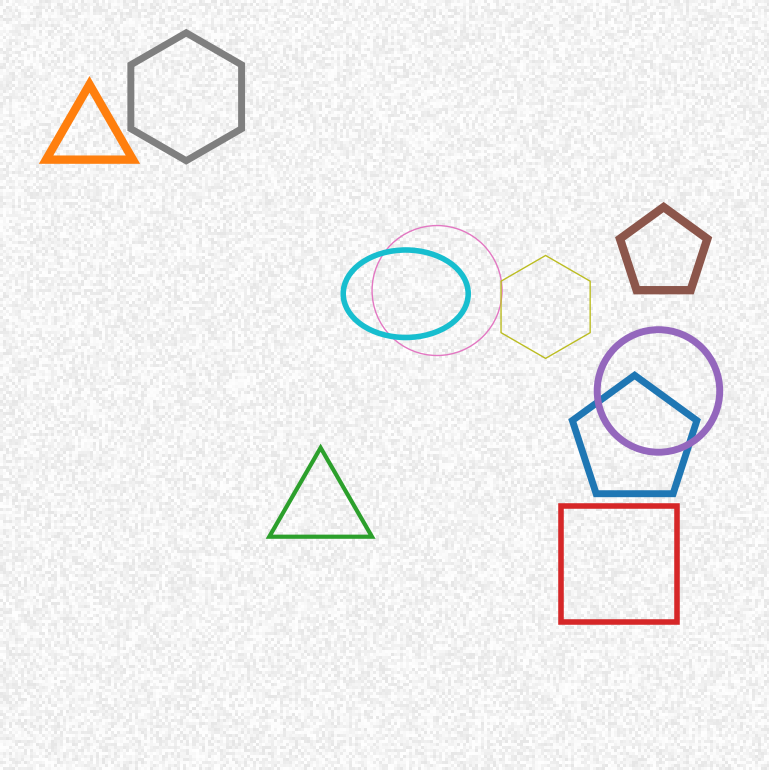[{"shape": "pentagon", "thickness": 2.5, "radius": 0.42, "center": [0.824, 0.428]}, {"shape": "triangle", "thickness": 3, "radius": 0.33, "center": [0.116, 0.825]}, {"shape": "triangle", "thickness": 1.5, "radius": 0.39, "center": [0.416, 0.341]}, {"shape": "square", "thickness": 2, "radius": 0.38, "center": [0.804, 0.268]}, {"shape": "circle", "thickness": 2.5, "radius": 0.4, "center": [0.855, 0.492]}, {"shape": "pentagon", "thickness": 3, "radius": 0.3, "center": [0.862, 0.671]}, {"shape": "circle", "thickness": 0.5, "radius": 0.42, "center": [0.568, 0.623]}, {"shape": "hexagon", "thickness": 2.5, "radius": 0.42, "center": [0.242, 0.874]}, {"shape": "hexagon", "thickness": 0.5, "radius": 0.33, "center": [0.709, 0.601]}, {"shape": "oval", "thickness": 2, "radius": 0.41, "center": [0.527, 0.619]}]